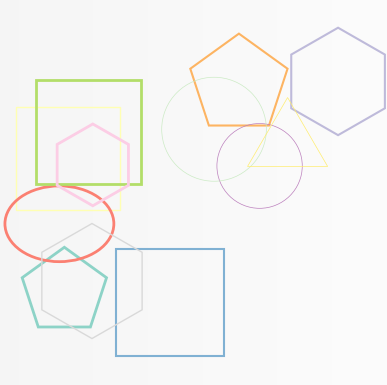[{"shape": "pentagon", "thickness": 2, "radius": 0.57, "center": [0.166, 0.243]}, {"shape": "square", "thickness": 1, "radius": 0.67, "center": [0.176, 0.587]}, {"shape": "hexagon", "thickness": 1.5, "radius": 0.7, "center": [0.872, 0.788]}, {"shape": "oval", "thickness": 2, "radius": 0.7, "center": [0.153, 0.419]}, {"shape": "square", "thickness": 1.5, "radius": 0.7, "center": [0.44, 0.213]}, {"shape": "pentagon", "thickness": 1.5, "radius": 0.66, "center": [0.617, 0.781]}, {"shape": "square", "thickness": 2, "radius": 0.68, "center": [0.229, 0.657]}, {"shape": "hexagon", "thickness": 2, "radius": 0.53, "center": [0.239, 0.572]}, {"shape": "hexagon", "thickness": 1, "radius": 0.75, "center": [0.237, 0.27]}, {"shape": "circle", "thickness": 0.5, "radius": 0.55, "center": [0.67, 0.569]}, {"shape": "circle", "thickness": 0.5, "radius": 0.68, "center": [0.552, 0.664]}, {"shape": "triangle", "thickness": 0.5, "radius": 0.6, "center": [0.742, 0.627]}]